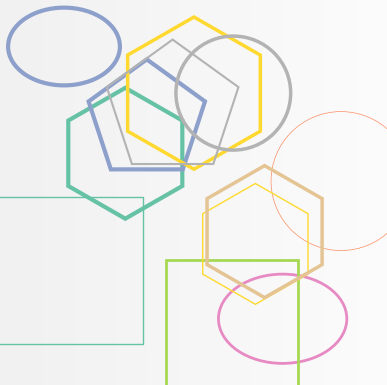[{"shape": "hexagon", "thickness": 3, "radius": 0.85, "center": [0.323, 0.602]}, {"shape": "square", "thickness": 1, "radius": 0.95, "center": [0.177, 0.298]}, {"shape": "circle", "thickness": 0.5, "radius": 0.9, "center": [0.88, 0.53]}, {"shape": "pentagon", "thickness": 3, "radius": 0.79, "center": [0.379, 0.688]}, {"shape": "oval", "thickness": 3, "radius": 0.72, "center": [0.165, 0.879]}, {"shape": "oval", "thickness": 2, "radius": 0.83, "center": [0.729, 0.172]}, {"shape": "square", "thickness": 2, "radius": 0.85, "center": [0.598, 0.156]}, {"shape": "hexagon", "thickness": 2.5, "radius": 0.99, "center": [0.501, 0.758]}, {"shape": "hexagon", "thickness": 1, "radius": 0.78, "center": [0.659, 0.367]}, {"shape": "hexagon", "thickness": 2.5, "radius": 0.86, "center": [0.683, 0.398]}, {"shape": "pentagon", "thickness": 1.5, "radius": 0.89, "center": [0.445, 0.719]}, {"shape": "circle", "thickness": 2.5, "radius": 0.74, "center": [0.602, 0.758]}]